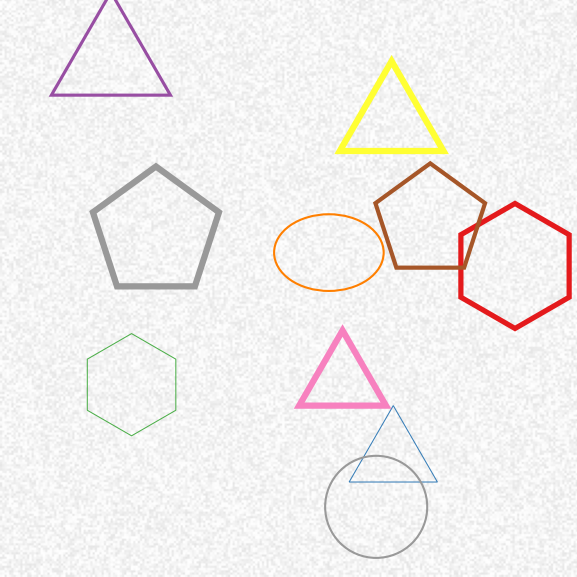[{"shape": "hexagon", "thickness": 2.5, "radius": 0.54, "center": [0.892, 0.539]}, {"shape": "triangle", "thickness": 0.5, "radius": 0.44, "center": [0.681, 0.209]}, {"shape": "hexagon", "thickness": 0.5, "radius": 0.44, "center": [0.228, 0.333]}, {"shape": "triangle", "thickness": 1.5, "radius": 0.59, "center": [0.192, 0.894]}, {"shape": "oval", "thickness": 1, "radius": 0.47, "center": [0.57, 0.562]}, {"shape": "triangle", "thickness": 3, "radius": 0.52, "center": [0.678, 0.79]}, {"shape": "pentagon", "thickness": 2, "radius": 0.5, "center": [0.745, 0.616]}, {"shape": "triangle", "thickness": 3, "radius": 0.43, "center": [0.593, 0.34]}, {"shape": "circle", "thickness": 1, "radius": 0.44, "center": [0.651, 0.121]}, {"shape": "pentagon", "thickness": 3, "radius": 0.57, "center": [0.27, 0.596]}]